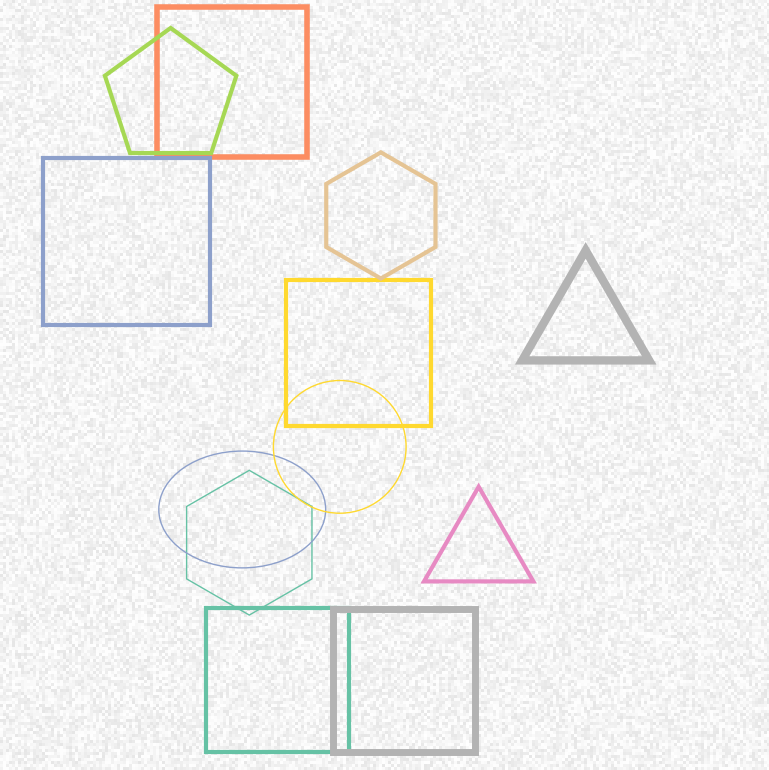[{"shape": "hexagon", "thickness": 0.5, "radius": 0.47, "center": [0.324, 0.295]}, {"shape": "square", "thickness": 1.5, "radius": 0.47, "center": [0.36, 0.117]}, {"shape": "square", "thickness": 2, "radius": 0.49, "center": [0.301, 0.894]}, {"shape": "oval", "thickness": 0.5, "radius": 0.54, "center": [0.315, 0.338]}, {"shape": "square", "thickness": 1.5, "radius": 0.54, "center": [0.164, 0.687]}, {"shape": "triangle", "thickness": 1.5, "radius": 0.41, "center": [0.622, 0.286]}, {"shape": "pentagon", "thickness": 1.5, "radius": 0.45, "center": [0.222, 0.874]}, {"shape": "square", "thickness": 1.5, "radius": 0.47, "center": [0.465, 0.541]}, {"shape": "circle", "thickness": 0.5, "radius": 0.43, "center": [0.441, 0.42]}, {"shape": "hexagon", "thickness": 1.5, "radius": 0.41, "center": [0.495, 0.72]}, {"shape": "square", "thickness": 2.5, "radius": 0.46, "center": [0.525, 0.116]}, {"shape": "triangle", "thickness": 3, "radius": 0.48, "center": [0.761, 0.58]}]